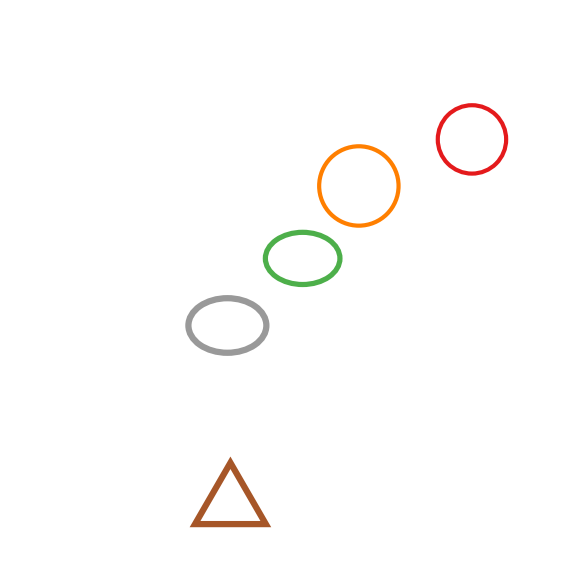[{"shape": "circle", "thickness": 2, "radius": 0.3, "center": [0.817, 0.758]}, {"shape": "oval", "thickness": 2.5, "radius": 0.32, "center": [0.524, 0.552]}, {"shape": "circle", "thickness": 2, "radius": 0.34, "center": [0.621, 0.677]}, {"shape": "triangle", "thickness": 3, "radius": 0.35, "center": [0.399, 0.127]}, {"shape": "oval", "thickness": 3, "radius": 0.34, "center": [0.394, 0.436]}]